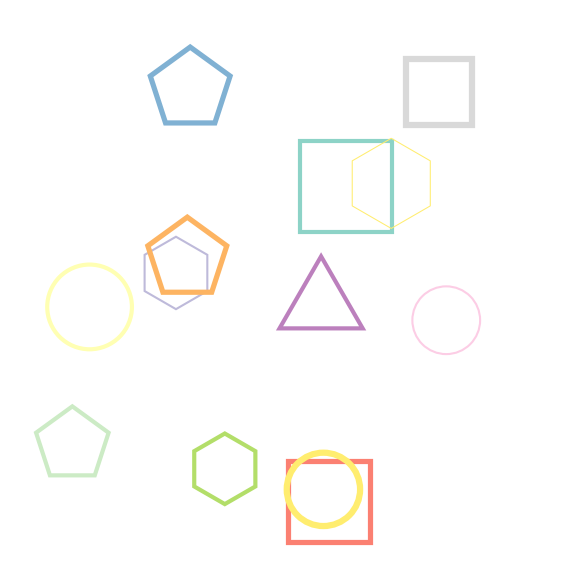[{"shape": "square", "thickness": 2, "radius": 0.4, "center": [0.599, 0.676]}, {"shape": "circle", "thickness": 2, "radius": 0.37, "center": [0.155, 0.468]}, {"shape": "hexagon", "thickness": 1, "radius": 0.31, "center": [0.305, 0.527]}, {"shape": "square", "thickness": 2.5, "radius": 0.35, "center": [0.57, 0.131]}, {"shape": "pentagon", "thickness": 2.5, "radius": 0.36, "center": [0.329, 0.845]}, {"shape": "pentagon", "thickness": 2.5, "radius": 0.36, "center": [0.324, 0.551]}, {"shape": "hexagon", "thickness": 2, "radius": 0.31, "center": [0.389, 0.187]}, {"shape": "circle", "thickness": 1, "radius": 0.29, "center": [0.773, 0.445]}, {"shape": "square", "thickness": 3, "radius": 0.29, "center": [0.76, 0.839]}, {"shape": "triangle", "thickness": 2, "radius": 0.42, "center": [0.556, 0.472]}, {"shape": "pentagon", "thickness": 2, "radius": 0.33, "center": [0.125, 0.229]}, {"shape": "circle", "thickness": 3, "radius": 0.32, "center": [0.56, 0.152]}, {"shape": "hexagon", "thickness": 0.5, "radius": 0.39, "center": [0.678, 0.682]}]